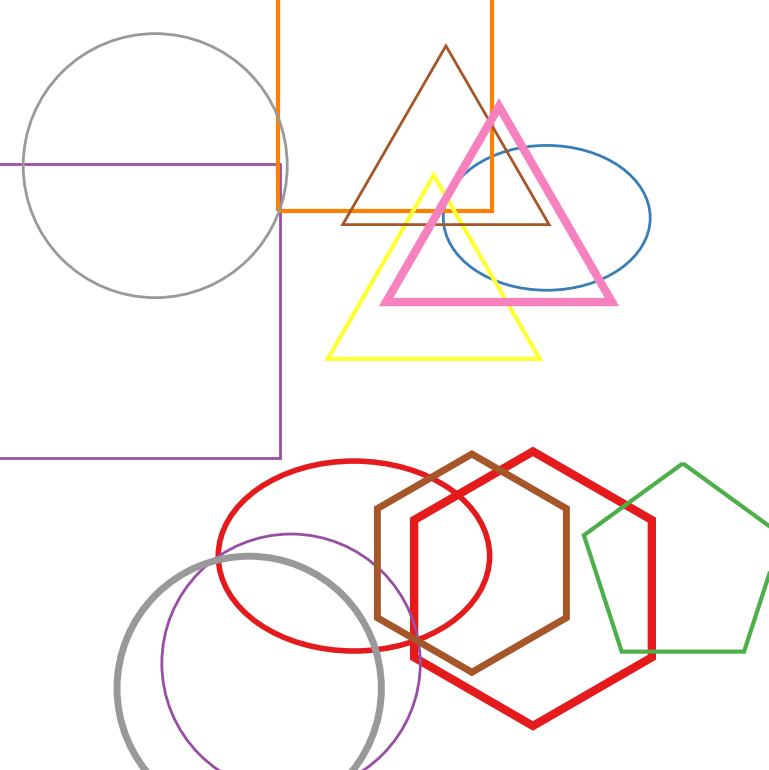[{"shape": "hexagon", "thickness": 3, "radius": 0.89, "center": [0.692, 0.235]}, {"shape": "oval", "thickness": 2, "radius": 0.88, "center": [0.46, 0.278]}, {"shape": "oval", "thickness": 1, "radius": 0.67, "center": [0.71, 0.717]}, {"shape": "pentagon", "thickness": 1.5, "radius": 0.68, "center": [0.887, 0.263]}, {"shape": "square", "thickness": 1, "radius": 0.95, "center": [0.173, 0.596]}, {"shape": "circle", "thickness": 1, "radius": 0.84, "center": [0.378, 0.139]}, {"shape": "square", "thickness": 1.5, "radius": 0.7, "center": [0.5, 0.865]}, {"shape": "triangle", "thickness": 1.5, "radius": 0.79, "center": [0.563, 0.613]}, {"shape": "triangle", "thickness": 1, "radius": 0.77, "center": [0.579, 0.786]}, {"shape": "hexagon", "thickness": 2.5, "radius": 0.71, "center": [0.613, 0.269]}, {"shape": "triangle", "thickness": 3, "radius": 0.85, "center": [0.648, 0.692]}, {"shape": "circle", "thickness": 1, "radius": 0.86, "center": [0.202, 0.785]}, {"shape": "circle", "thickness": 2.5, "radius": 0.86, "center": [0.324, 0.106]}]